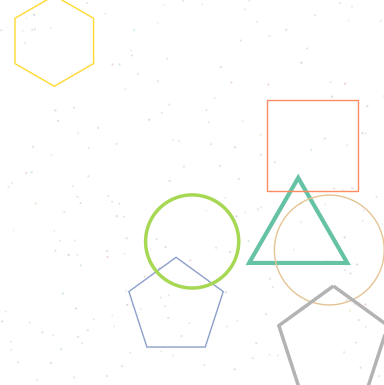[{"shape": "triangle", "thickness": 3, "radius": 0.74, "center": [0.775, 0.391]}, {"shape": "square", "thickness": 1, "radius": 0.6, "center": [0.812, 0.622]}, {"shape": "pentagon", "thickness": 1, "radius": 0.64, "center": [0.457, 0.203]}, {"shape": "circle", "thickness": 2.5, "radius": 0.6, "center": [0.499, 0.373]}, {"shape": "hexagon", "thickness": 1, "radius": 0.59, "center": [0.141, 0.894]}, {"shape": "circle", "thickness": 1, "radius": 0.71, "center": [0.855, 0.351]}, {"shape": "pentagon", "thickness": 2.5, "radius": 0.74, "center": [0.866, 0.108]}]